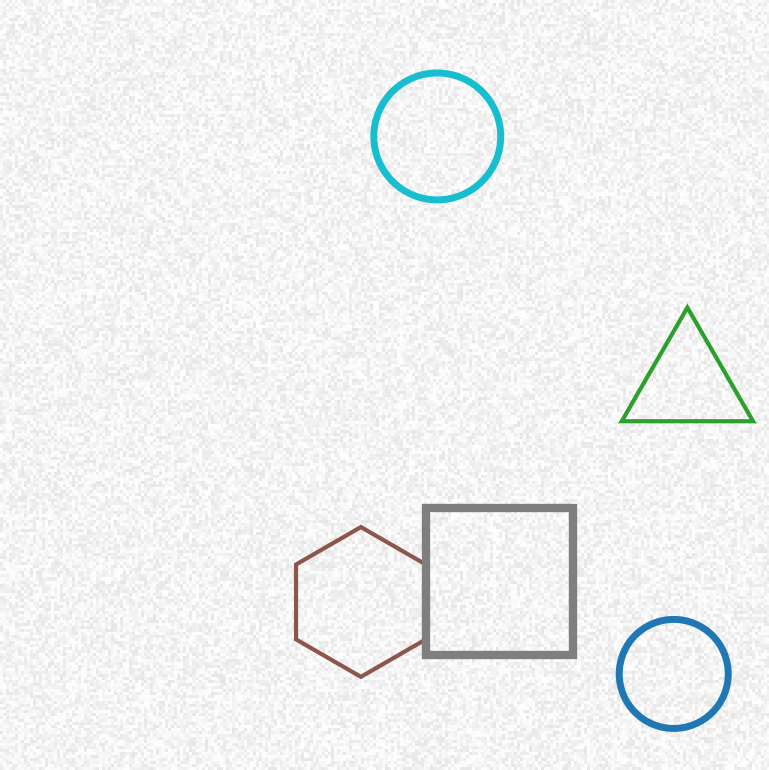[{"shape": "circle", "thickness": 2.5, "radius": 0.35, "center": [0.875, 0.125]}, {"shape": "triangle", "thickness": 1.5, "radius": 0.49, "center": [0.893, 0.502]}, {"shape": "hexagon", "thickness": 1.5, "radius": 0.49, "center": [0.469, 0.218]}, {"shape": "square", "thickness": 3, "radius": 0.48, "center": [0.648, 0.244]}, {"shape": "circle", "thickness": 2.5, "radius": 0.41, "center": [0.568, 0.823]}]